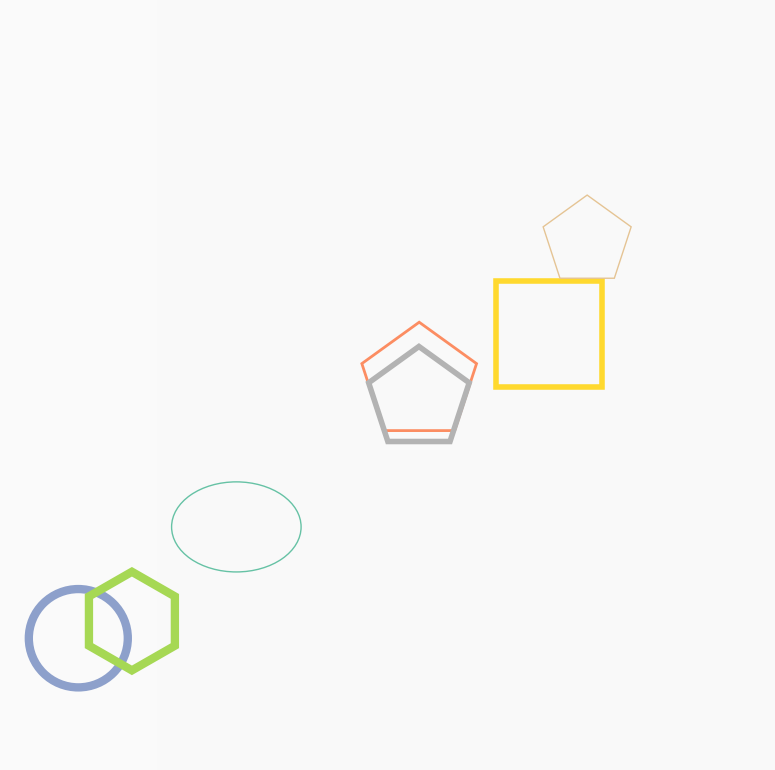[{"shape": "oval", "thickness": 0.5, "radius": 0.42, "center": [0.305, 0.316]}, {"shape": "pentagon", "thickness": 1, "radius": 0.39, "center": [0.541, 0.504]}, {"shape": "circle", "thickness": 3, "radius": 0.32, "center": [0.101, 0.171]}, {"shape": "hexagon", "thickness": 3, "radius": 0.32, "center": [0.17, 0.193]}, {"shape": "square", "thickness": 2, "radius": 0.34, "center": [0.708, 0.566]}, {"shape": "pentagon", "thickness": 0.5, "radius": 0.3, "center": [0.758, 0.687]}, {"shape": "pentagon", "thickness": 2, "radius": 0.34, "center": [0.541, 0.482]}]